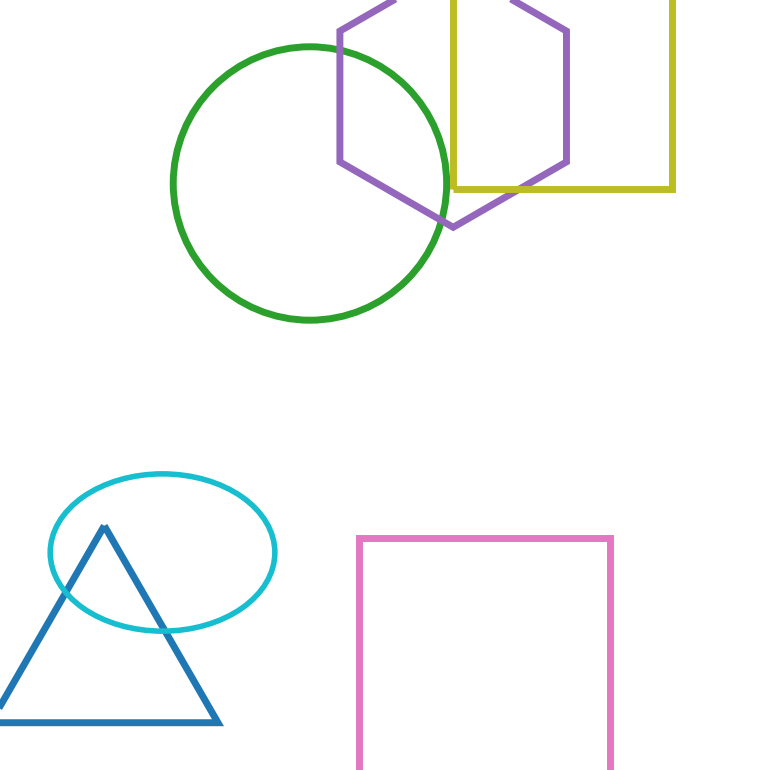[{"shape": "triangle", "thickness": 2.5, "radius": 0.85, "center": [0.135, 0.147]}, {"shape": "circle", "thickness": 2.5, "radius": 0.89, "center": [0.403, 0.762]}, {"shape": "hexagon", "thickness": 2.5, "radius": 0.85, "center": [0.589, 0.875]}, {"shape": "square", "thickness": 2.5, "radius": 0.82, "center": [0.63, 0.138]}, {"shape": "square", "thickness": 2.5, "radius": 0.71, "center": [0.73, 0.897]}, {"shape": "oval", "thickness": 2, "radius": 0.73, "center": [0.211, 0.282]}]